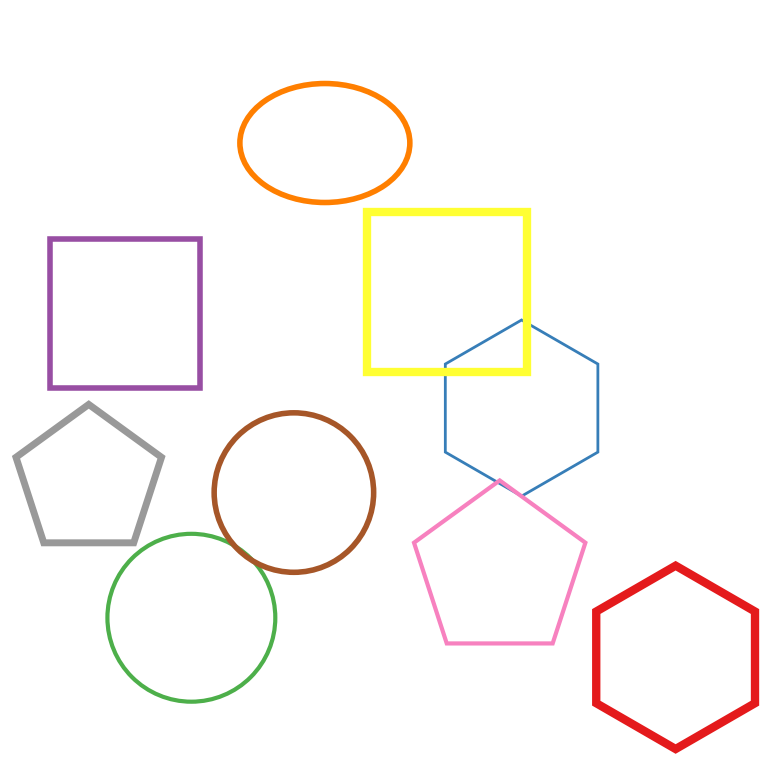[{"shape": "hexagon", "thickness": 3, "radius": 0.6, "center": [0.877, 0.146]}, {"shape": "hexagon", "thickness": 1, "radius": 0.57, "center": [0.677, 0.47]}, {"shape": "circle", "thickness": 1.5, "radius": 0.55, "center": [0.249, 0.198]}, {"shape": "square", "thickness": 2, "radius": 0.49, "center": [0.163, 0.593]}, {"shape": "oval", "thickness": 2, "radius": 0.55, "center": [0.422, 0.814]}, {"shape": "square", "thickness": 3, "radius": 0.52, "center": [0.581, 0.621]}, {"shape": "circle", "thickness": 2, "radius": 0.52, "center": [0.382, 0.36]}, {"shape": "pentagon", "thickness": 1.5, "radius": 0.59, "center": [0.649, 0.259]}, {"shape": "pentagon", "thickness": 2.5, "radius": 0.5, "center": [0.115, 0.375]}]